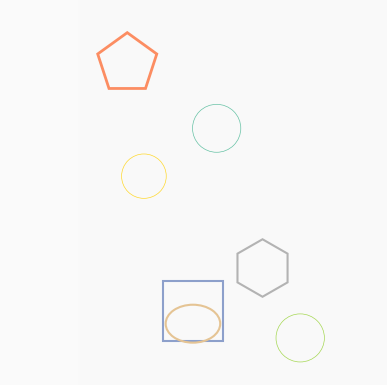[{"shape": "circle", "thickness": 0.5, "radius": 0.31, "center": [0.559, 0.667]}, {"shape": "pentagon", "thickness": 2, "radius": 0.4, "center": [0.328, 0.835]}, {"shape": "square", "thickness": 1.5, "radius": 0.39, "center": [0.498, 0.192]}, {"shape": "circle", "thickness": 0.5, "radius": 0.31, "center": [0.775, 0.122]}, {"shape": "circle", "thickness": 0.5, "radius": 0.29, "center": [0.371, 0.542]}, {"shape": "oval", "thickness": 1.5, "radius": 0.35, "center": [0.498, 0.159]}, {"shape": "hexagon", "thickness": 1.5, "radius": 0.37, "center": [0.677, 0.304]}]